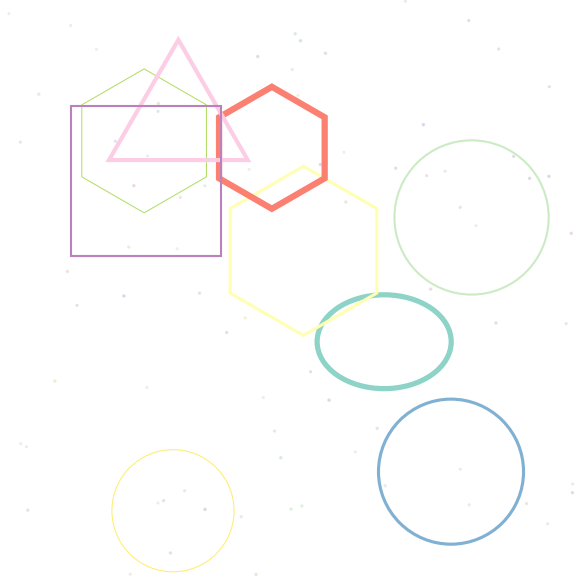[{"shape": "oval", "thickness": 2.5, "radius": 0.58, "center": [0.665, 0.407]}, {"shape": "hexagon", "thickness": 1.5, "radius": 0.73, "center": [0.525, 0.565]}, {"shape": "hexagon", "thickness": 3, "radius": 0.53, "center": [0.471, 0.743]}, {"shape": "circle", "thickness": 1.5, "radius": 0.63, "center": [0.781, 0.182]}, {"shape": "hexagon", "thickness": 0.5, "radius": 0.62, "center": [0.25, 0.755]}, {"shape": "triangle", "thickness": 2, "radius": 0.69, "center": [0.309, 0.791]}, {"shape": "square", "thickness": 1, "radius": 0.65, "center": [0.253, 0.685]}, {"shape": "circle", "thickness": 1, "radius": 0.67, "center": [0.817, 0.623]}, {"shape": "circle", "thickness": 0.5, "radius": 0.53, "center": [0.3, 0.115]}]